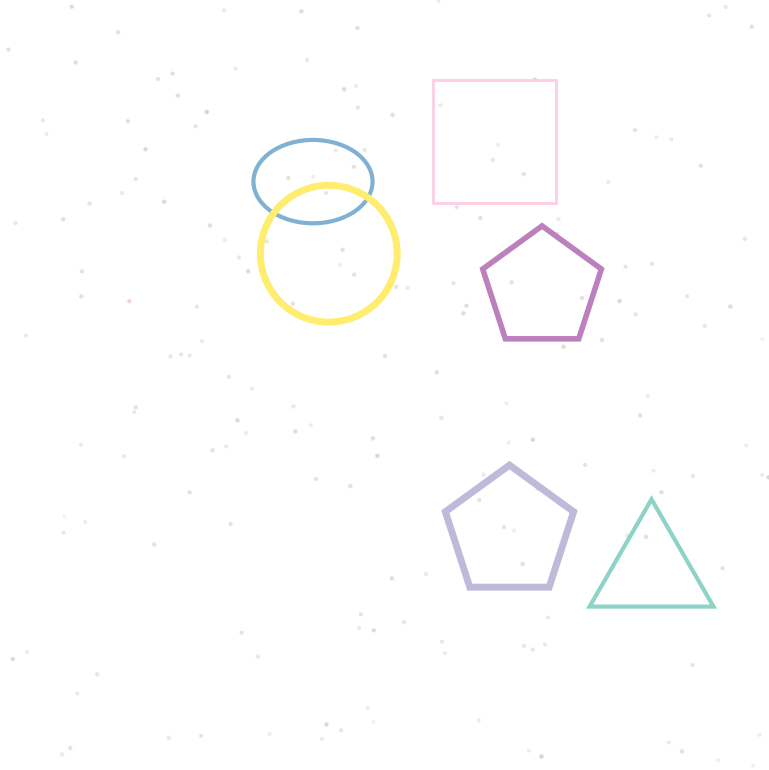[{"shape": "triangle", "thickness": 1.5, "radius": 0.46, "center": [0.846, 0.259]}, {"shape": "pentagon", "thickness": 2.5, "radius": 0.44, "center": [0.662, 0.308]}, {"shape": "oval", "thickness": 1.5, "radius": 0.39, "center": [0.406, 0.764]}, {"shape": "square", "thickness": 1, "radius": 0.4, "center": [0.642, 0.817]}, {"shape": "pentagon", "thickness": 2, "radius": 0.41, "center": [0.704, 0.626]}, {"shape": "circle", "thickness": 2.5, "radius": 0.44, "center": [0.427, 0.671]}]